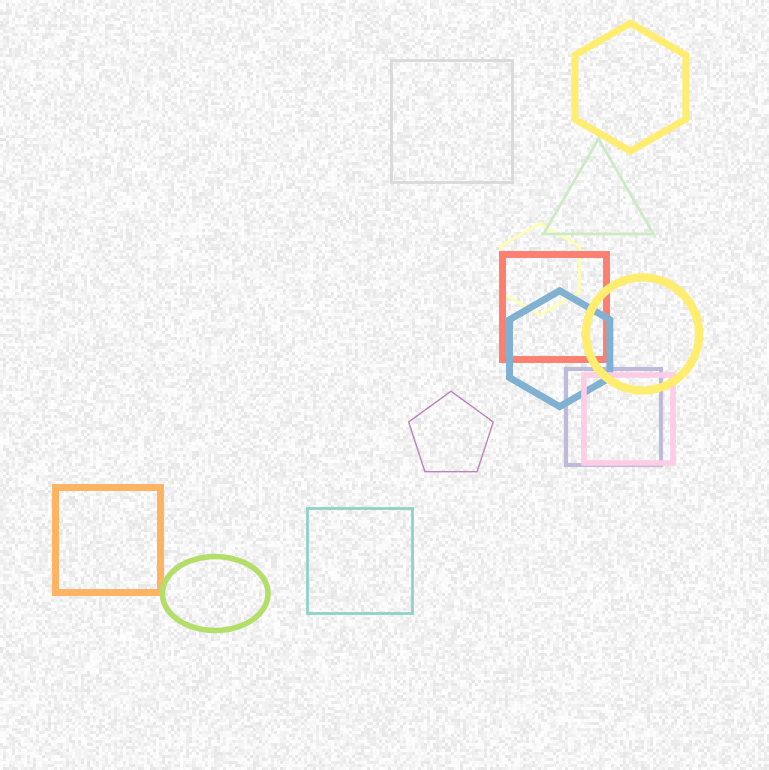[{"shape": "square", "thickness": 1, "radius": 0.34, "center": [0.467, 0.272]}, {"shape": "hexagon", "thickness": 1, "radius": 0.3, "center": [0.701, 0.651]}, {"shape": "square", "thickness": 1.5, "radius": 0.31, "center": [0.797, 0.459]}, {"shape": "square", "thickness": 2.5, "radius": 0.34, "center": [0.719, 0.602]}, {"shape": "hexagon", "thickness": 2.5, "radius": 0.38, "center": [0.727, 0.547]}, {"shape": "square", "thickness": 2.5, "radius": 0.34, "center": [0.14, 0.299]}, {"shape": "oval", "thickness": 2, "radius": 0.34, "center": [0.279, 0.229]}, {"shape": "square", "thickness": 2, "radius": 0.29, "center": [0.816, 0.455]}, {"shape": "square", "thickness": 1, "radius": 0.4, "center": [0.586, 0.843]}, {"shape": "pentagon", "thickness": 0.5, "radius": 0.29, "center": [0.586, 0.434]}, {"shape": "triangle", "thickness": 1, "radius": 0.41, "center": [0.777, 0.737]}, {"shape": "hexagon", "thickness": 2.5, "radius": 0.42, "center": [0.819, 0.887]}, {"shape": "circle", "thickness": 3, "radius": 0.37, "center": [0.834, 0.566]}]